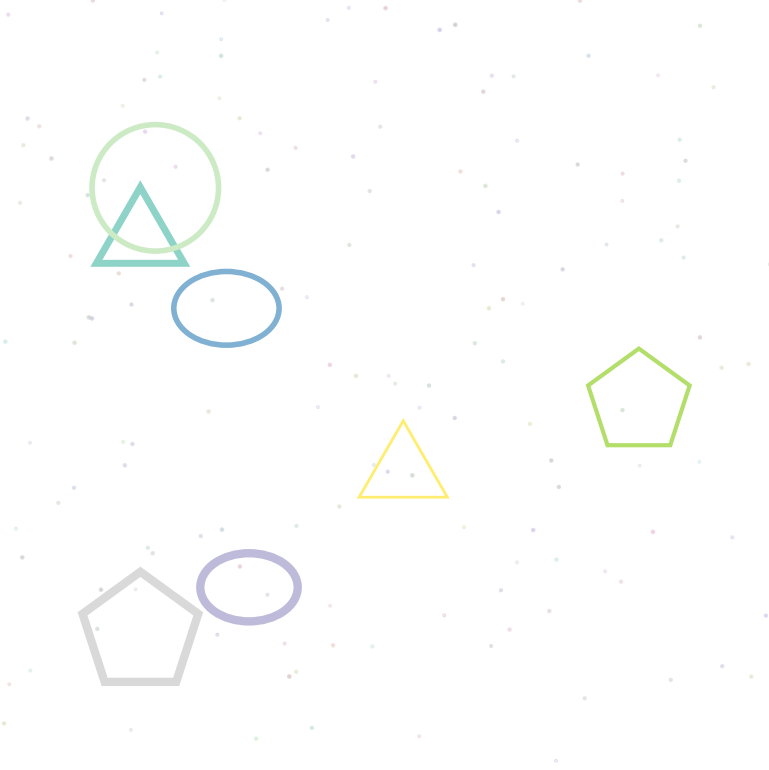[{"shape": "triangle", "thickness": 2.5, "radius": 0.33, "center": [0.182, 0.691]}, {"shape": "oval", "thickness": 3, "radius": 0.32, "center": [0.323, 0.237]}, {"shape": "oval", "thickness": 2, "radius": 0.34, "center": [0.294, 0.6]}, {"shape": "pentagon", "thickness": 1.5, "radius": 0.35, "center": [0.83, 0.478]}, {"shape": "pentagon", "thickness": 3, "radius": 0.4, "center": [0.182, 0.178]}, {"shape": "circle", "thickness": 2, "radius": 0.41, "center": [0.202, 0.756]}, {"shape": "triangle", "thickness": 1, "radius": 0.33, "center": [0.524, 0.387]}]